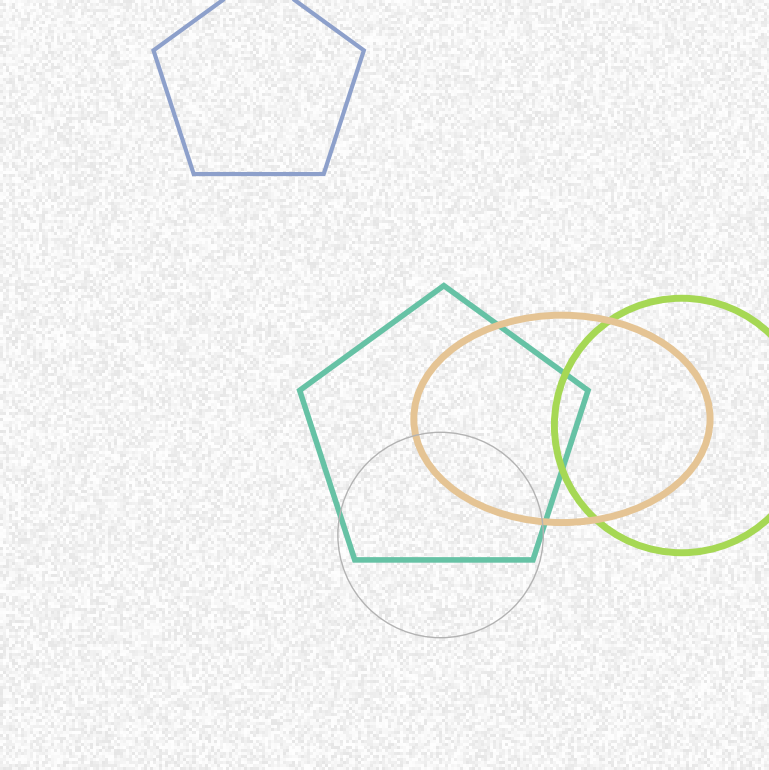[{"shape": "pentagon", "thickness": 2, "radius": 0.98, "center": [0.576, 0.432]}, {"shape": "pentagon", "thickness": 1.5, "radius": 0.72, "center": [0.336, 0.89]}, {"shape": "circle", "thickness": 2.5, "radius": 0.83, "center": [0.885, 0.447]}, {"shape": "oval", "thickness": 2.5, "radius": 0.96, "center": [0.73, 0.456]}, {"shape": "circle", "thickness": 0.5, "radius": 0.67, "center": [0.572, 0.305]}]